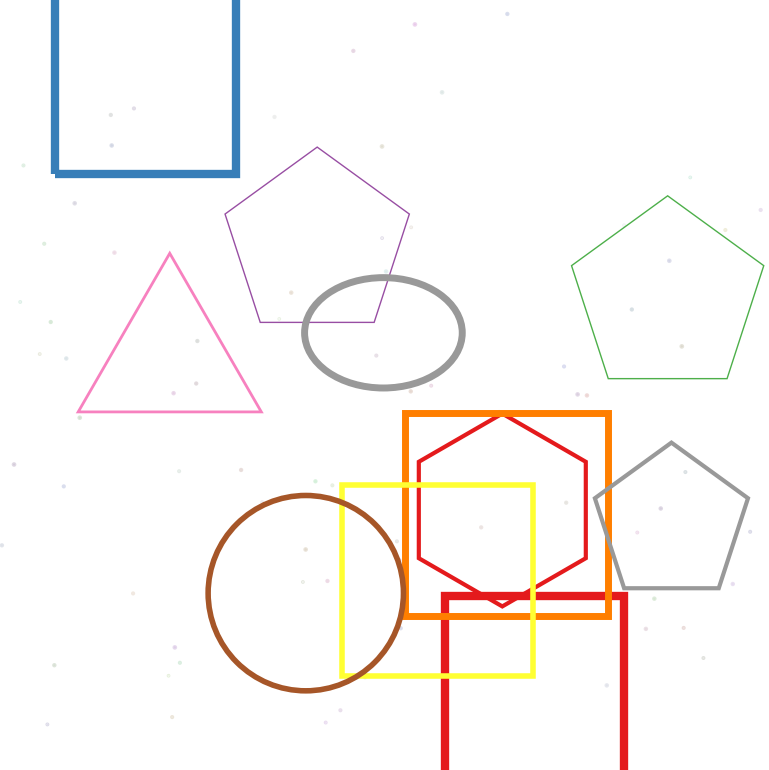[{"shape": "hexagon", "thickness": 1.5, "radius": 0.63, "center": [0.652, 0.338]}, {"shape": "square", "thickness": 3, "radius": 0.58, "center": [0.694, 0.11]}, {"shape": "square", "thickness": 3, "radius": 0.59, "center": [0.189, 0.892]}, {"shape": "pentagon", "thickness": 0.5, "radius": 0.66, "center": [0.867, 0.614]}, {"shape": "pentagon", "thickness": 0.5, "radius": 0.63, "center": [0.412, 0.683]}, {"shape": "square", "thickness": 2.5, "radius": 0.66, "center": [0.658, 0.332]}, {"shape": "square", "thickness": 2, "radius": 0.62, "center": [0.568, 0.246]}, {"shape": "circle", "thickness": 2, "radius": 0.63, "center": [0.397, 0.23]}, {"shape": "triangle", "thickness": 1, "radius": 0.69, "center": [0.22, 0.534]}, {"shape": "pentagon", "thickness": 1.5, "radius": 0.52, "center": [0.872, 0.321]}, {"shape": "oval", "thickness": 2.5, "radius": 0.51, "center": [0.498, 0.568]}]